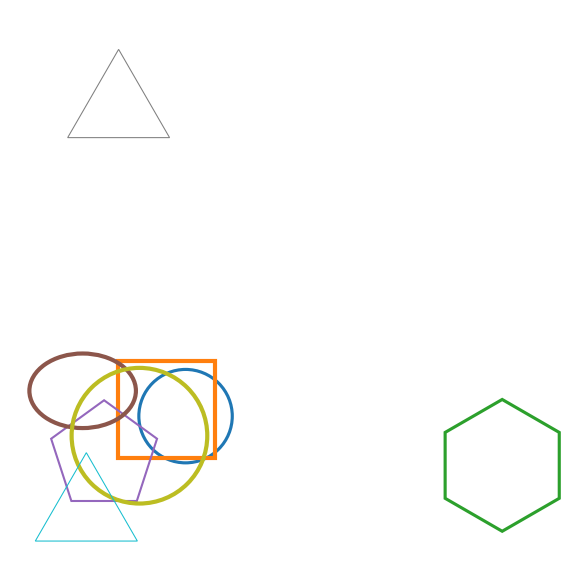[{"shape": "circle", "thickness": 1.5, "radius": 0.4, "center": [0.321, 0.279]}, {"shape": "square", "thickness": 2, "radius": 0.42, "center": [0.288, 0.29]}, {"shape": "hexagon", "thickness": 1.5, "radius": 0.57, "center": [0.87, 0.193]}, {"shape": "pentagon", "thickness": 1, "radius": 0.48, "center": [0.18, 0.21]}, {"shape": "oval", "thickness": 2, "radius": 0.46, "center": [0.143, 0.322]}, {"shape": "triangle", "thickness": 0.5, "radius": 0.51, "center": [0.205, 0.812]}, {"shape": "circle", "thickness": 2, "radius": 0.59, "center": [0.241, 0.245]}, {"shape": "triangle", "thickness": 0.5, "radius": 0.51, "center": [0.149, 0.113]}]